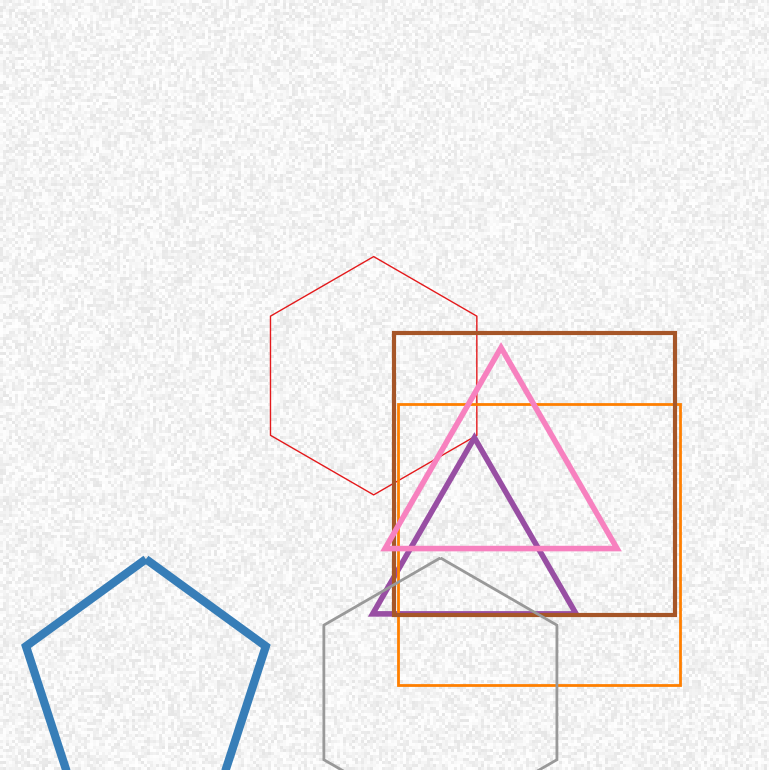[{"shape": "hexagon", "thickness": 0.5, "radius": 0.77, "center": [0.485, 0.512]}, {"shape": "pentagon", "thickness": 3, "radius": 0.82, "center": [0.189, 0.11]}, {"shape": "triangle", "thickness": 2, "radius": 0.76, "center": [0.616, 0.279]}, {"shape": "square", "thickness": 1, "radius": 0.91, "center": [0.7, 0.293]}, {"shape": "square", "thickness": 1.5, "radius": 0.91, "center": [0.694, 0.385]}, {"shape": "triangle", "thickness": 2, "radius": 0.87, "center": [0.651, 0.375]}, {"shape": "hexagon", "thickness": 1, "radius": 0.87, "center": [0.572, 0.101]}]